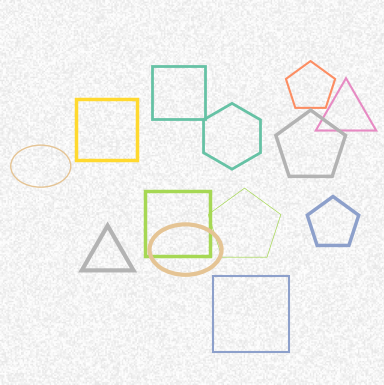[{"shape": "hexagon", "thickness": 2, "radius": 0.43, "center": [0.603, 0.646]}, {"shape": "square", "thickness": 2, "radius": 0.34, "center": [0.463, 0.76]}, {"shape": "pentagon", "thickness": 1.5, "radius": 0.34, "center": [0.807, 0.774]}, {"shape": "square", "thickness": 1.5, "radius": 0.49, "center": [0.652, 0.184]}, {"shape": "pentagon", "thickness": 2.5, "radius": 0.35, "center": [0.865, 0.419]}, {"shape": "triangle", "thickness": 1.5, "radius": 0.45, "center": [0.899, 0.706]}, {"shape": "pentagon", "thickness": 0.5, "radius": 0.5, "center": [0.635, 0.412]}, {"shape": "square", "thickness": 2.5, "radius": 0.42, "center": [0.461, 0.419]}, {"shape": "square", "thickness": 2.5, "radius": 0.39, "center": [0.276, 0.664]}, {"shape": "oval", "thickness": 3, "radius": 0.47, "center": [0.482, 0.352]}, {"shape": "oval", "thickness": 1, "radius": 0.39, "center": [0.106, 0.568]}, {"shape": "pentagon", "thickness": 2.5, "radius": 0.48, "center": [0.807, 0.619]}, {"shape": "triangle", "thickness": 3, "radius": 0.39, "center": [0.28, 0.337]}]